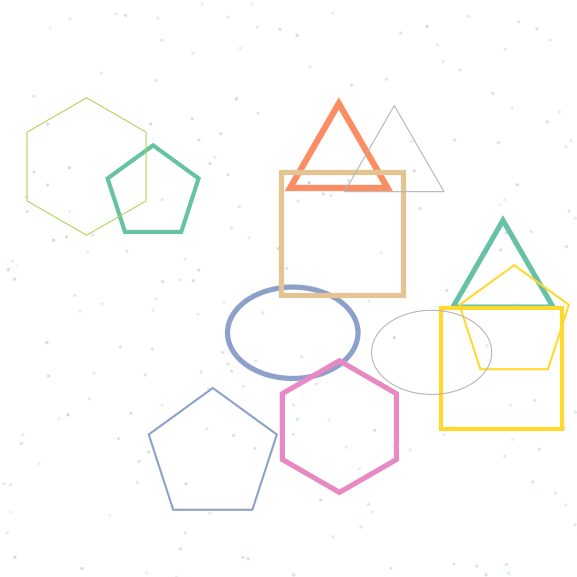[{"shape": "triangle", "thickness": 2.5, "radius": 0.5, "center": [0.871, 0.517]}, {"shape": "pentagon", "thickness": 2, "radius": 0.41, "center": [0.265, 0.665]}, {"shape": "triangle", "thickness": 3, "radius": 0.49, "center": [0.587, 0.722]}, {"shape": "oval", "thickness": 2.5, "radius": 0.56, "center": [0.507, 0.423]}, {"shape": "pentagon", "thickness": 1, "radius": 0.58, "center": [0.368, 0.211]}, {"shape": "hexagon", "thickness": 2.5, "radius": 0.57, "center": [0.588, 0.26]}, {"shape": "hexagon", "thickness": 0.5, "radius": 0.6, "center": [0.15, 0.711]}, {"shape": "square", "thickness": 2, "radius": 0.52, "center": [0.868, 0.362]}, {"shape": "pentagon", "thickness": 1, "radius": 0.5, "center": [0.89, 0.44]}, {"shape": "square", "thickness": 2.5, "radius": 0.53, "center": [0.592, 0.594]}, {"shape": "oval", "thickness": 0.5, "radius": 0.52, "center": [0.747, 0.389]}, {"shape": "triangle", "thickness": 0.5, "radius": 0.5, "center": [0.683, 0.717]}]